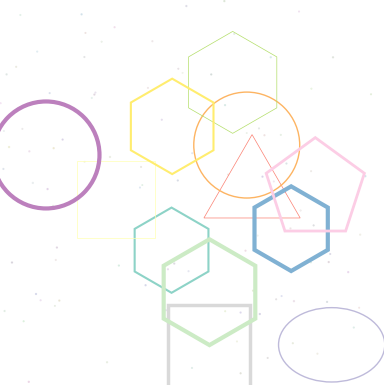[{"shape": "hexagon", "thickness": 1.5, "radius": 0.55, "center": [0.446, 0.35]}, {"shape": "square", "thickness": 0.5, "radius": 0.5, "center": [0.301, 0.482]}, {"shape": "oval", "thickness": 1, "radius": 0.69, "center": [0.861, 0.104]}, {"shape": "triangle", "thickness": 0.5, "radius": 0.72, "center": [0.655, 0.506]}, {"shape": "hexagon", "thickness": 3, "radius": 0.55, "center": [0.756, 0.406]}, {"shape": "circle", "thickness": 1, "radius": 0.69, "center": [0.641, 0.623]}, {"shape": "hexagon", "thickness": 0.5, "radius": 0.66, "center": [0.604, 0.786]}, {"shape": "pentagon", "thickness": 2, "radius": 0.67, "center": [0.819, 0.508]}, {"shape": "square", "thickness": 2.5, "radius": 0.53, "center": [0.543, 0.102]}, {"shape": "circle", "thickness": 3, "radius": 0.69, "center": [0.119, 0.597]}, {"shape": "hexagon", "thickness": 3, "radius": 0.69, "center": [0.544, 0.241]}, {"shape": "hexagon", "thickness": 1.5, "radius": 0.62, "center": [0.447, 0.672]}]